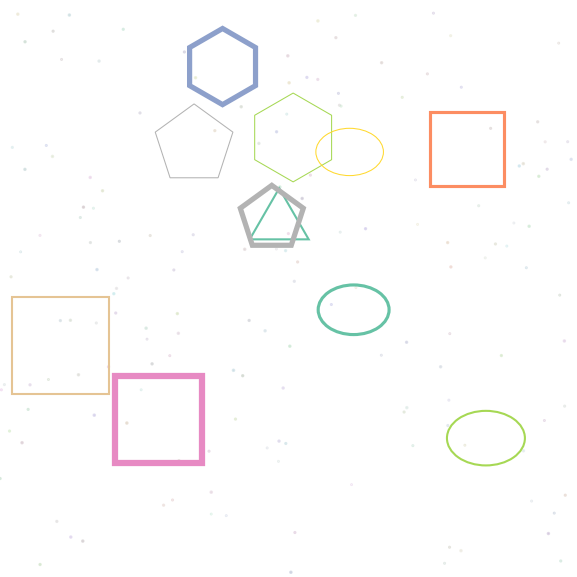[{"shape": "triangle", "thickness": 1, "radius": 0.29, "center": [0.483, 0.614]}, {"shape": "oval", "thickness": 1.5, "radius": 0.31, "center": [0.612, 0.463]}, {"shape": "square", "thickness": 1.5, "radius": 0.32, "center": [0.809, 0.742]}, {"shape": "hexagon", "thickness": 2.5, "radius": 0.33, "center": [0.385, 0.884]}, {"shape": "square", "thickness": 3, "radius": 0.38, "center": [0.274, 0.272]}, {"shape": "oval", "thickness": 1, "radius": 0.34, "center": [0.841, 0.24]}, {"shape": "hexagon", "thickness": 0.5, "radius": 0.38, "center": [0.508, 0.761]}, {"shape": "oval", "thickness": 0.5, "radius": 0.29, "center": [0.605, 0.736]}, {"shape": "square", "thickness": 1, "radius": 0.42, "center": [0.105, 0.401]}, {"shape": "pentagon", "thickness": 2.5, "radius": 0.29, "center": [0.471, 0.621]}, {"shape": "pentagon", "thickness": 0.5, "radius": 0.35, "center": [0.336, 0.748]}]